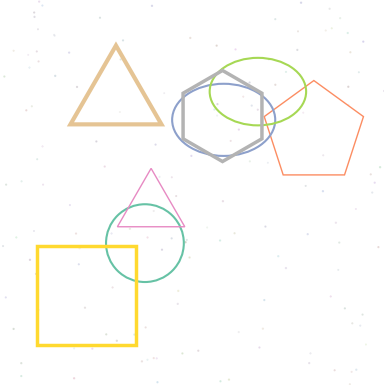[{"shape": "circle", "thickness": 1.5, "radius": 0.51, "center": [0.376, 0.368]}, {"shape": "pentagon", "thickness": 1, "radius": 0.68, "center": [0.815, 0.655]}, {"shape": "oval", "thickness": 1.5, "radius": 0.67, "center": [0.581, 0.689]}, {"shape": "triangle", "thickness": 1, "radius": 0.51, "center": [0.392, 0.462]}, {"shape": "oval", "thickness": 1.5, "radius": 0.63, "center": [0.67, 0.762]}, {"shape": "square", "thickness": 2.5, "radius": 0.64, "center": [0.225, 0.233]}, {"shape": "triangle", "thickness": 3, "radius": 0.68, "center": [0.301, 0.745]}, {"shape": "hexagon", "thickness": 2.5, "radius": 0.59, "center": [0.578, 0.699]}]